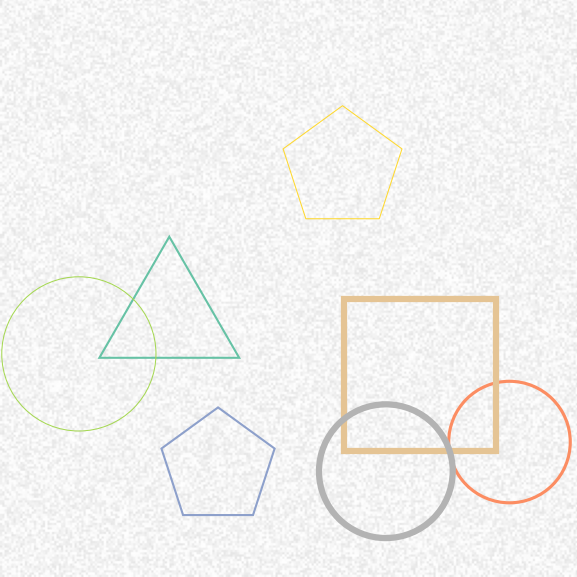[{"shape": "triangle", "thickness": 1, "radius": 0.7, "center": [0.293, 0.449]}, {"shape": "circle", "thickness": 1.5, "radius": 0.53, "center": [0.882, 0.234]}, {"shape": "pentagon", "thickness": 1, "radius": 0.52, "center": [0.378, 0.191]}, {"shape": "circle", "thickness": 0.5, "radius": 0.67, "center": [0.137, 0.386]}, {"shape": "pentagon", "thickness": 0.5, "radius": 0.54, "center": [0.593, 0.708]}, {"shape": "square", "thickness": 3, "radius": 0.66, "center": [0.728, 0.35]}, {"shape": "circle", "thickness": 3, "radius": 0.58, "center": [0.668, 0.183]}]